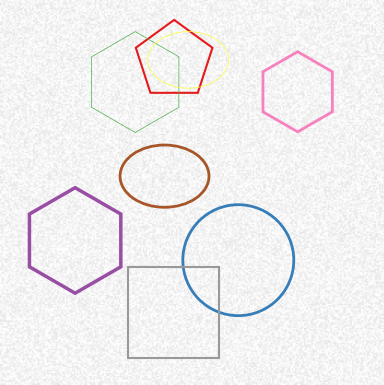[{"shape": "pentagon", "thickness": 1.5, "radius": 0.52, "center": [0.452, 0.844]}, {"shape": "circle", "thickness": 2, "radius": 0.72, "center": [0.619, 0.324]}, {"shape": "hexagon", "thickness": 0.5, "radius": 0.66, "center": [0.351, 0.787]}, {"shape": "hexagon", "thickness": 2.5, "radius": 0.69, "center": [0.195, 0.375]}, {"shape": "oval", "thickness": 0.5, "radius": 0.52, "center": [0.489, 0.844]}, {"shape": "oval", "thickness": 2, "radius": 0.58, "center": [0.427, 0.542]}, {"shape": "hexagon", "thickness": 2, "radius": 0.52, "center": [0.773, 0.762]}, {"shape": "square", "thickness": 1.5, "radius": 0.59, "center": [0.45, 0.188]}]